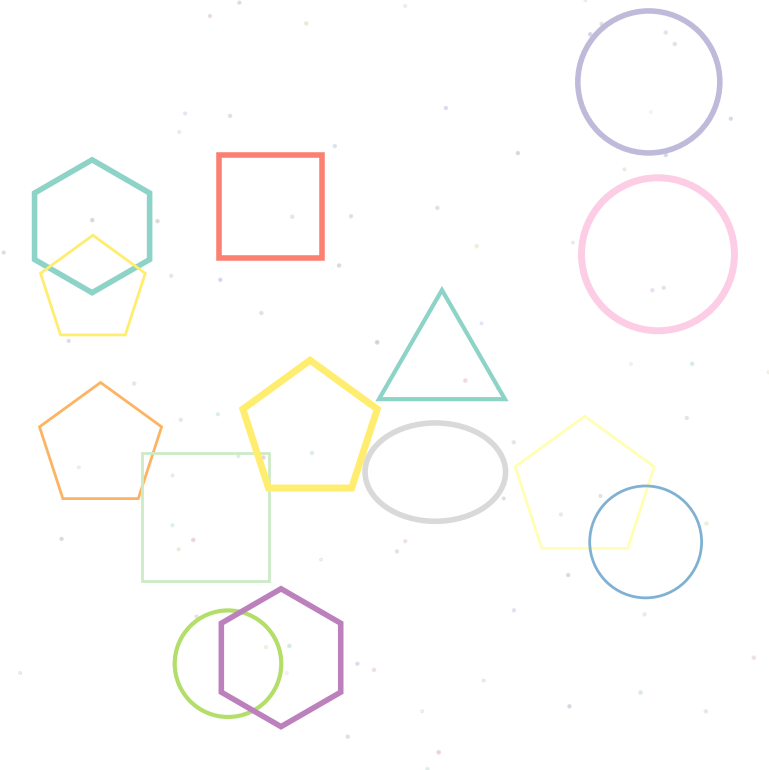[{"shape": "triangle", "thickness": 1.5, "radius": 0.47, "center": [0.574, 0.529]}, {"shape": "hexagon", "thickness": 2, "radius": 0.43, "center": [0.12, 0.706]}, {"shape": "pentagon", "thickness": 1, "radius": 0.47, "center": [0.759, 0.365]}, {"shape": "circle", "thickness": 2, "radius": 0.46, "center": [0.843, 0.894]}, {"shape": "square", "thickness": 2, "radius": 0.34, "center": [0.351, 0.732]}, {"shape": "circle", "thickness": 1, "radius": 0.36, "center": [0.839, 0.296]}, {"shape": "pentagon", "thickness": 1, "radius": 0.42, "center": [0.131, 0.42]}, {"shape": "circle", "thickness": 1.5, "radius": 0.35, "center": [0.296, 0.138]}, {"shape": "circle", "thickness": 2.5, "radius": 0.5, "center": [0.855, 0.67]}, {"shape": "oval", "thickness": 2, "radius": 0.46, "center": [0.565, 0.387]}, {"shape": "hexagon", "thickness": 2, "radius": 0.45, "center": [0.365, 0.146]}, {"shape": "square", "thickness": 1, "radius": 0.41, "center": [0.267, 0.329]}, {"shape": "pentagon", "thickness": 1, "radius": 0.36, "center": [0.121, 0.623]}, {"shape": "pentagon", "thickness": 2.5, "radius": 0.46, "center": [0.403, 0.44]}]